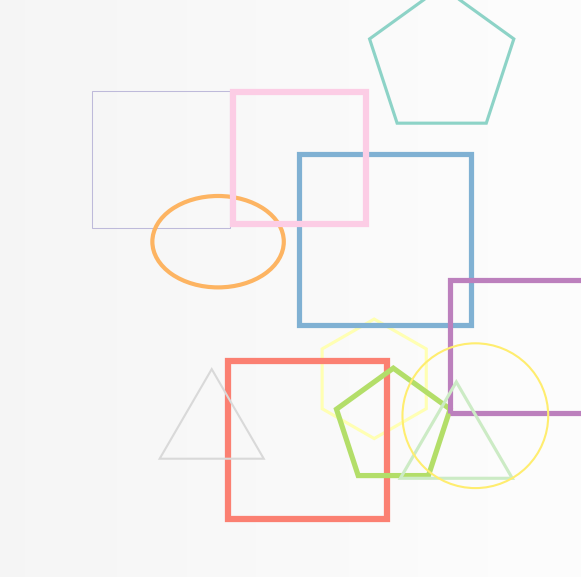[{"shape": "pentagon", "thickness": 1.5, "radius": 0.65, "center": [0.76, 0.891]}, {"shape": "hexagon", "thickness": 1.5, "radius": 0.52, "center": [0.644, 0.343]}, {"shape": "square", "thickness": 0.5, "radius": 0.59, "center": [0.278, 0.722]}, {"shape": "square", "thickness": 3, "radius": 0.68, "center": [0.529, 0.238]}, {"shape": "square", "thickness": 2.5, "radius": 0.74, "center": [0.662, 0.584]}, {"shape": "oval", "thickness": 2, "radius": 0.57, "center": [0.375, 0.581]}, {"shape": "pentagon", "thickness": 2.5, "radius": 0.51, "center": [0.677, 0.259]}, {"shape": "square", "thickness": 3, "radius": 0.57, "center": [0.515, 0.726]}, {"shape": "triangle", "thickness": 1, "radius": 0.52, "center": [0.364, 0.257]}, {"shape": "square", "thickness": 2.5, "radius": 0.58, "center": [0.889, 0.399]}, {"shape": "triangle", "thickness": 1.5, "radius": 0.56, "center": [0.785, 0.227]}, {"shape": "circle", "thickness": 1, "radius": 0.63, "center": [0.818, 0.279]}]